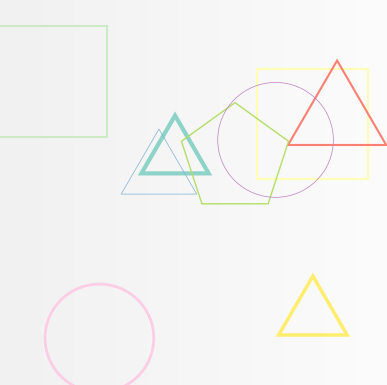[{"shape": "triangle", "thickness": 3, "radius": 0.5, "center": [0.452, 0.6]}, {"shape": "square", "thickness": 1.5, "radius": 0.72, "center": [0.806, 0.677]}, {"shape": "triangle", "thickness": 1.5, "radius": 0.73, "center": [0.87, 0.697]}, {"shape": "triangle", "thickness": 0.5, "radius": 0.56, "center": [0.41, 0.552]}, {"shape": "pentagon", "thickness": 1, "radius": 0.73, "center": [0.606, 0.588]}, {"shape": "circle", "thickness": 2, "radius": 0.7, "center": [0.257, 0.122]}, {"shape": "circle", "thickness": 0.5, "radius": 0.75, "center": [0.711, 0.637]}, {"shape": "square", "thickness": 1.5, "radius": 0.72, "center": [0.131, 0.787]}, {"shape": "triangle", "thickness": 2.5, "radius": 0.51, "center": [0.807, 0.181]}]